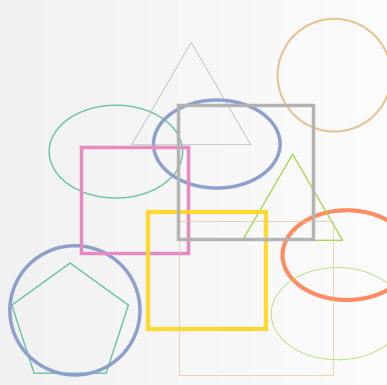[{"shape": "pentagon", "thickness": 1, "radius": 0.79, "center": [0.181, 0.159]}, {"shape": "oval", "thickness": 1, "radius": 0.86, "center": [0.299, 0.606]}, {"shape": "oval", "thickness": 3, "radius": 0.83, "center": [0.895, 0.337]}, {"shape": "oval", "thickness": 2.5, "radius": 0.82, "center": [0.56, 0.626]}, {"shape": "circle", "thickness": 2.5, "radius": 0.84, "center": [0.193, 0.194]}, {"shape": "square", "thickness": 2.5, "radius": 0.69, "center": [0.347, 0.479]}, {"shape": "triangle", "thickness": 1, "radius": 0.75, "center": [0.755, 0.45]}, {"shape": "oval", "thickness": 0.5, "radius": 0.86, "center": [0.871, 0.185]}, {"shape": "square", "thickness": 3, "radius": 0.76, "center": [0.535, 0.298]}, {"shape": "circle", "thickness": 1.5, "radius": 0.73, "center": [0.863, 0.805]}, {"shape": "square", "thickness": 0.5, "radius": 0.99, "center": [0.66, 0.226]}, {"shape": "triangle", "thickness": 0.5, "radius": 0.89, "center": [0.493, 0.713]}, {"shape": "square", "thickness": 2.5, "radius": 0.87, "center": [0.634, 0.553]}]